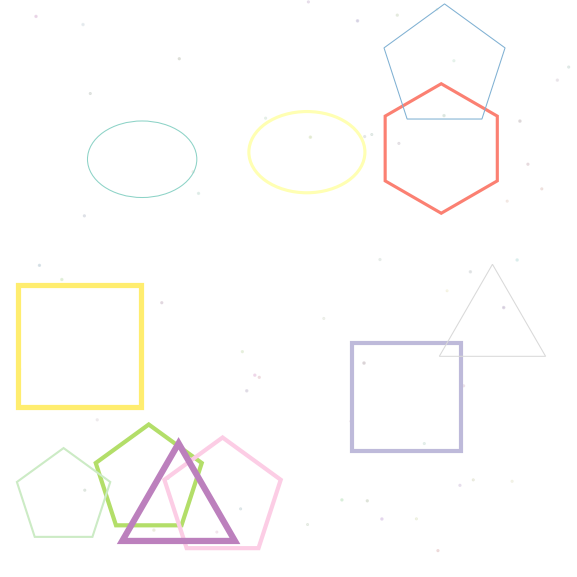[{"shape": "oval", "thickness": 0.5, "radius": 0.47, "center": [0.246, 0.723]}, {"shape": "oval", "thickness": 1.5, "radius": 0.5, "center": [0.531, 0.736]}, {"shape": "square", "thickness": 2, "radius": 0.47, "center": [0.704, 0.312]}, {"shape": "hexagon", "thickness": 1.5, "radius": 0.56, "center": [0.764, 0.742]}, {"shape": "pentagon", "thickness": 0.5, "radius": 0.55, "center": [0.77, 0.882]}, {"shape": "pentagon", "thickness": 2, "radius": 0.48, "center": [0.258, 0.168]}, {"shape": "pentagon", "thickness": 2, "radius": 0.53, "center": [0.385, 0.136]}, {"shape": "triangle", "thickness": 0.5, "radius": 0.53, "center": [0.853, 0.435]}, {"shape": "triangle", "thickness": 3, "radius": 0.56, "center": [0.309, 0.119]}, {"shape": "pentagon", "thickness": 1, "radius": 0.43, "center": [0.11, 0.138]}, {"shape": "square", "thickness": 2.5, "radius": 0.53, "center": [0.137, 0.4]}]